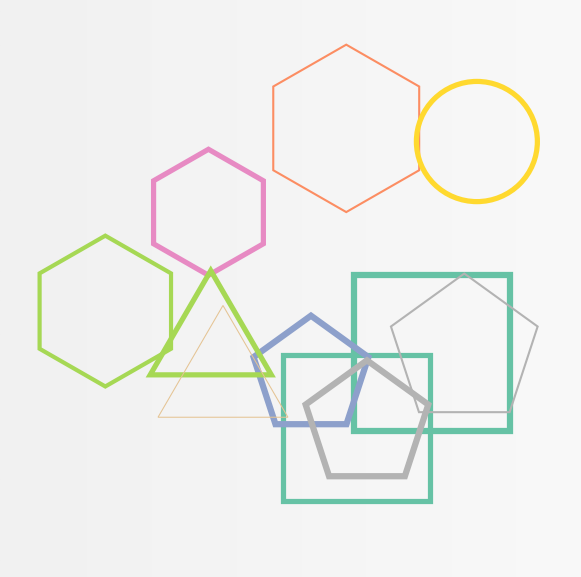[{"shape": "square", "thickness": 2.5, "radius": 0.63, "center": [0.613, 0.258]}, {"shape": "square", "thickness": 3, "radius": 0.67, "center": [0.743, 0.388]}, {"shape": "hexagon", "thickness": 1, "radius": 0.72, "center": [0.596, 0.777]}, {"shape": "pentagon", "thickness": 3, "radius": 0.52, "center": [0.535, 0.349]}, {"shape": "hexagon", "thickness": 2.5, "radius": 0.55, "center": [0.359, 0.632]}, {"shape": "hexagon", "thickness": 2, "radius": 0.65, "center": [0.181, 0.46]}, {"shape": "triangle", "thickness": 2.5, "radius": 0.6, "center": [0.363, 0.41]}, {"shape": "circle", "thickness": 2.5, "radius": 0.52, "center": [0.82, 0.754]}, {"shape": "triangle", "thickness": 0.5, "radius": 0.65, "center": [0.384, 0.341]}, {"shape": "pentagon", "thickness": 1, "radius": 0.66, "center": [0.799, 0.393]}, {"shape": "pentagon", "thickness": 3, "radius": 0.55, "center": [0.631, 0.264]}]